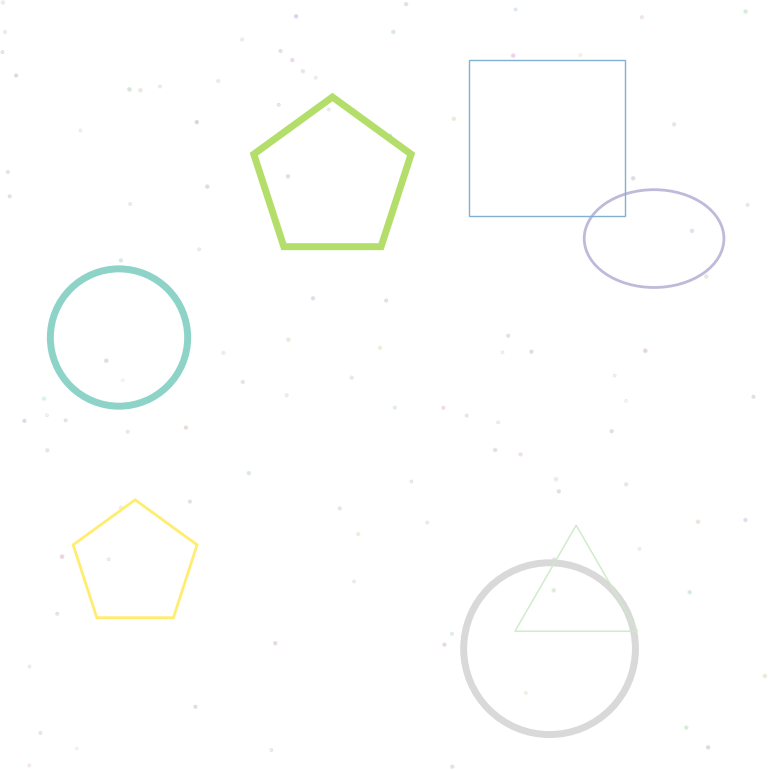[{"shape": "circle", "thickness": 2.5, "radius": 0.45, "center": [0.155, 0.562]}, {"shape": "oval", "thickness": 1, "radius": 0.45, "center": [0.849, 0.69]}, {"shape": "square", "thickness": 0.5, "radius": 0.51, "center": [0.711, 0.821]}, {"shape": "pentagon", "thickness": 2.5, "radius": 0.54, "center": [0.432, 0.767]}, {"shape": "circle", "thickness": 2.5, "radius": 0.56, "center": [0.714, 0.158]}, {"shape": "triangle", "thickness": 0.5, "radius": 0.46, "center": [0.748, 0.226]}, {"shape": "pentagon", "thickness": 1, "radius": 0.42, "center": [0.175, 0.266]}]